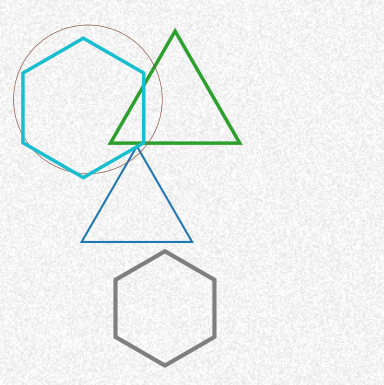[{"shape": "triangle", "thickness": 1.5, "radius": 0.83, "center": [0.355, 0.454]}, {"shape": "triangle", "thickness": 2.5, "radius": 0.97, "center": [0.455, 0.725]}, {"shape": "circle", "thickness": 0.5, "radius": 0.97, "center": [0.228, 0.742]}, {"shape": "hexagon", "thickness": 3, "radius": 0.74, "center": [0.428, 0.199]}, {"shape": "hexagon", "thickness": 2.5, "radius": 0.91, "center": [0.216, 0.72]}]